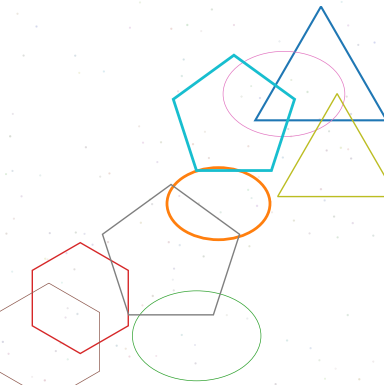[{"shape": "triangle", "thickness": 1.5, "radius": 0.99, "center": [0.834, 0.786]}, {"shape": "oval", "thickness": 2, "radius": 0.67, "center": [0.567, 0.471]}, {"shape": "oval", "thickness": 0.5, "radius": 0.83, "center": [0.511, 0.128]}, {"shape": "hexagon", "thickness": 1, "radius": 0.72, "center": [0.209, 0.226]}, {"shape": "hexagon", "thickness": 0.5, "radius": 0.76, "center": [0.127, 0.112]}, {"shape": "oval", "thickness": 0.5, "radius": 0.79, "center": [0.738, 0.756]}, {"shape": "pentagon", "thickness": 1, "radius": 0.94, "center": [0.444, 0.334]}, {"shape": "triangle", "thickness": 1, "radius": 0.89, "center": [0.876, 0.579]}, {"shape": "pentagon", "thickness": 2, "radius": 0.83, "center": [0.608, 0.691]}]